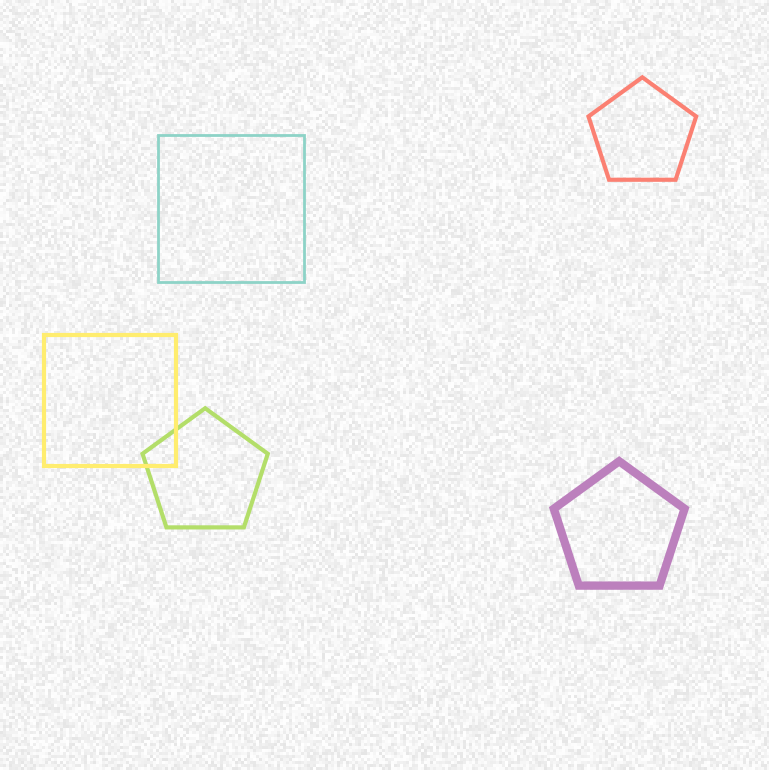[{"shape": "square", "thickness": 1, "radius": 0.47, "center": [0.301, 0.729]}, {"shape": "pentagon", "thickness": 1.5, "radius": 0.37, "center": [0.834, 0.826]}, {"shape": "pentagon", "thickness": 1.5, "radius": 0.43, "center": [0.266, 0.384]}, {"shape": "pentagon", "thickness": 3, "radius": 0.45, "center": [0.804, 0.312]}, {"shape": "square", "thickness": 1.5, "radius": 0.43, "center": [0.143, 0.48]}]